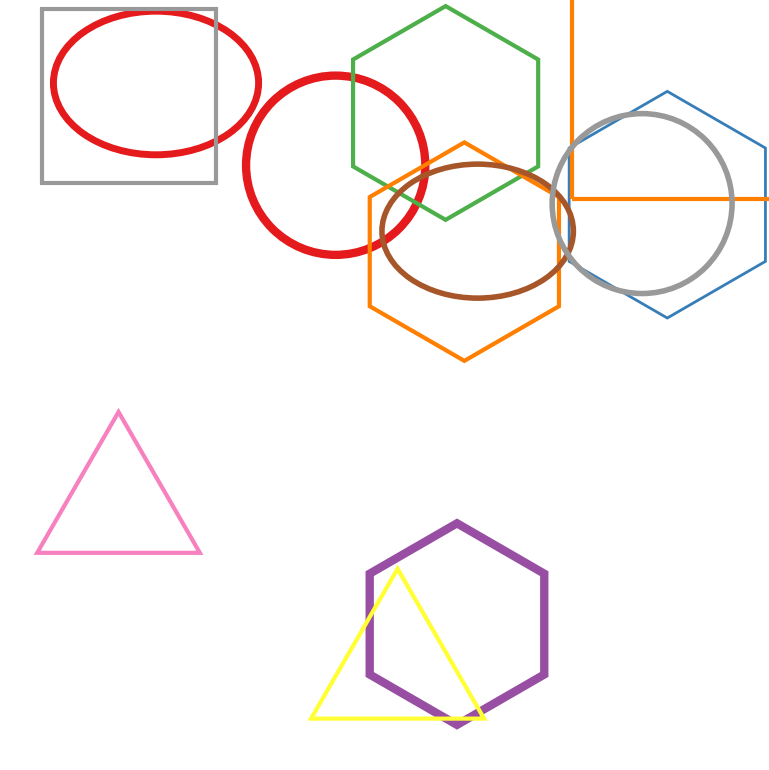[{"shape": "oval", "thickness": 2.5, "radius": 0.67, "center": [0.203, 0.892]}, {"shape": "circle", "thickness": 3, "radius": 0.58, "center": [0.436, 0.785]}, {"shape": "hexagon", "thickness": 1, "radius": 0.74, "center": [0.867, 0.734]}, {"shape": "hexagon", "thickness": 1.5, "radius": 0.69, "center": [0.579, 0.853]}, {"shape": "hexagon", "thickness": 3, "radius": 0.65, "center": [0.593, 0.19]}, {"shape": "square", "thickness": 1.5, "radius": 0.71, "center": [0.884, 0.883]}, {"shape": "hexagon", "thickness": 1.5, "radius": 0.71, "center": [0.603, 0.673]}, {"shape": "triangle", "thickness": 1.5, "radius": 0.65, "center": [0.516, 0.132]}, {"shape": "oval", "thickness": 2, "radius": 0.62, "center": [0.62, 0.7]}, {"shape": "triangle", "thickness": 1.5, "radius": 0.61, "center": [0.154, 0.343]}, {"shape": "circle", "thickness": 2, "radius": 0.58, "center": [0.834, 0.736]}, {"shape": "square", "thickness": 1.5, "radius": 0.57, "center": [0.168, 0.876]}]